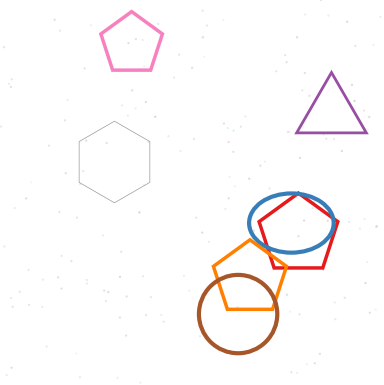[{"shape": "pentagon", "thickness": 2.5, "radius": 0.54, "center": [0.775, 0.391]}, {"shape": "oval", "thickness": 3, "radius": 0.55, "center": [0.757, 0.421]}, {"shape": "triangle", "thickness": 2, "radius": 0.52, "center": [0.861, 0.707]}, {"shape": "pentagon", "thickness": 2.5, "radius": 0.5, "center": [0.649, 0.277]}, {"shape": "circle", "thickness": 3, "radius": 0.51, "center": [0.618, 0.184]}, {"shape": "pentagon", "thickness": 2.5, "radius": 0.42, "center": [0.342, 0.886]}, {"shape": "hexagon", "thickness": 0.5, "radius": 0.53, "center": [0.297, 0.579]}]